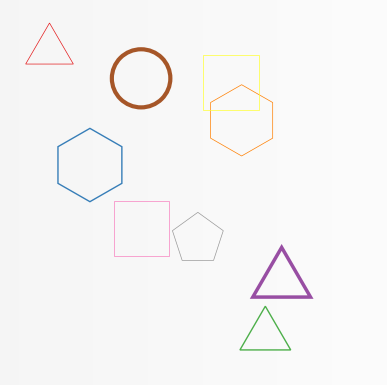[{"shape": "triangle", "thickness": 0.5, "radius": 0.36, "center": [0.128, 0.869]}, {"shape": "hexagon", "thickness": 1, "radius": 0.48, "center": [0.232, 0.571]}, {"shape": "triangle", "thickness": 1, "radius": 0.38, "center": [0.685, 0.129]}, {"shape": "triangle", "thickness": 2.5, "radius": 0.43, "center": [0.727, 0.271]}, {"shape": "hexagon", "thickness": 0.5, "radius": 0.46, "center": [0.624, 0.687]}, {"shape": "square", "thickness": 0.5, "radius": 0.36, "center": [0.596, 0.785]}, {"shape": "circle", "thickness": 3, "radius": 0.38, "center": [0.364, 0.797]}, {"shape": "square", "thickness": 0.5, "radius": 0.36, "center": [0.365, 0.406]}, {"shape": "pentagon", "thickness": 0.5, "radius": 0.34, "center": [0.511, 0.38]}]